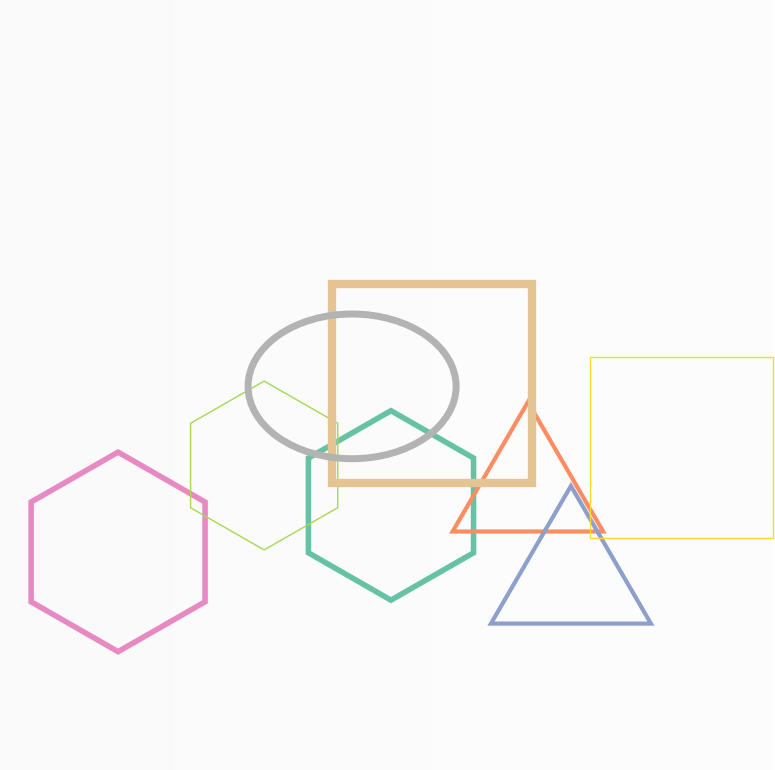[{"shape": "hexagon", "thickness": 2, "radius": 0.62, "center": [0.504, 0.344]}, {"shape": "triangle", "thickness": 1.5, "radius": 0.56, "center": [0.681, 0.366]}, {"shape": "triangle", "thickness": 1.5, "radius": 0.6, "center": [0.737, 0.25]}, {"shape": "hexagon", "thickness": 2, "radius": 0.65, "center": [0.152, 0.283]}, {"shape": "hexagon", "thickness": 0.5, "radius": 0.55, "center": [0.341, 0.395]}, {"shape": "square", "thickness": 0.5, "radius": 0.59, "center": [0.879, 0.419]}, {"shape": "square", "thickness": 3, "radius": 0.65, "center": [0.557, 0.502]}, {"shape": "oval", "thickness": 2.5, "radius": 0.67, "center": [0.454, 0.498]}]